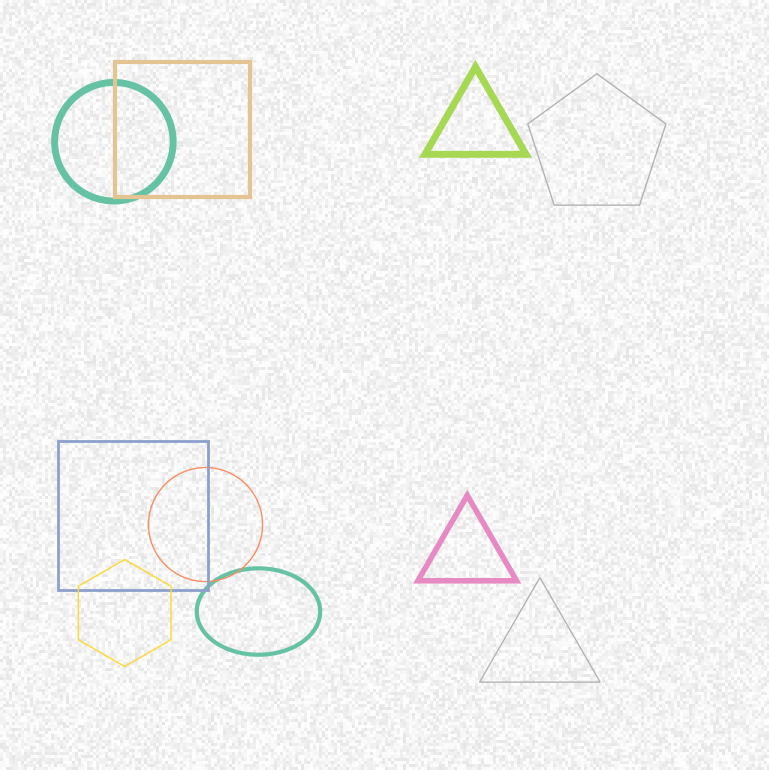[{"shape": "oval", "thickness": 1.5, "radius": 0.4, "center": [0.336, 0.206]}, {"shape": "circle", "thickness": 2.5, "radius": 0.38, "center": [0.148, 0.816]}, {"shape": "circle", "thickness": 0.5, "radius": 0.37, "center": [0.267, 0.319]}, {"shape": "square", "thickness": 1, "radius": 0.49, "center": [0.173, 0.331]}, {"shape": "triangle", "thickness": 2, "radius": 0.37, "center": [0.607, 0.283]}, {"shape": "triangle", "thickness": 2.5, "radius": 0.38, "center": [0.618, 0.837]}, {"shape": "hexagon", "thickness": 0.5, "radius": 0.35, "center": [0.162, 0.204]}, {"shape": "square", "thickness": 1.5, "radius": 0.44, "center": [0.237, 0.832]}, {"shape": "pentagon", "thickness": 0.5, "radius": 0.47, "center": [0.775, 0.81]}, {"shape": "triangle", "thickness": 0.5, "radius": 0.45, "center": [0.701, 0.159]}]